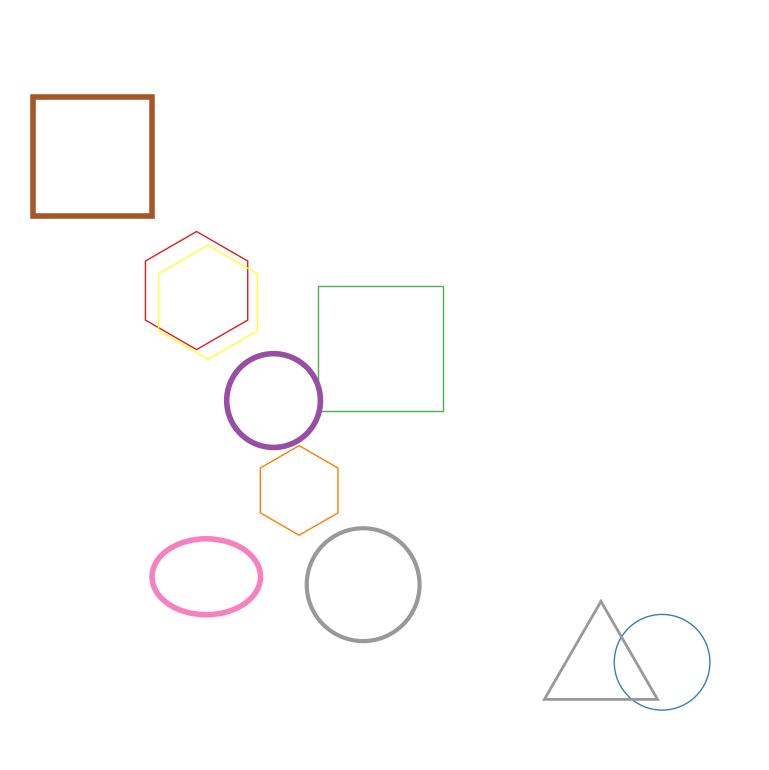[{"shape": "hexagon", "thickness": 0.5, "radius": 0.38, "center": [0.255, 0.623]}, {"shape": "circle", "thickness": 0.5, "radius": 0.31, "center": [0.86, 0.14]}, {"shape": "square", "thickness": 0.5, "radius": 0.41, "center": [0.494, 0.547]}, {"shape": "circle", "thickness": 2, "radius": 0.3, "center": [0.355, 0.48]}, {"shape": "hexagon", "thickness": 0.5, "radius": 0.29, "center": [0.388, 0.363]}, {"shape": "hexagon", "thickness": 0.5, "radius": 0.37, "center": [0.27, 0.607]}, {"shape": "square", "thickness": 2, "radius": 0.39, "center": [0.12, 0.797]}, {"shape": "oval", "thickness": 2, "radius": 0.35, "center": [0.268, 0.251]}, {"shape": "circle", "thickness": 1.5, "radius": 0.37, "center": [0.472, 0.241]}, {"shape": "triangle", "thickness": 1, "radius": 0.42, "center": [0.78, 0.134]}]